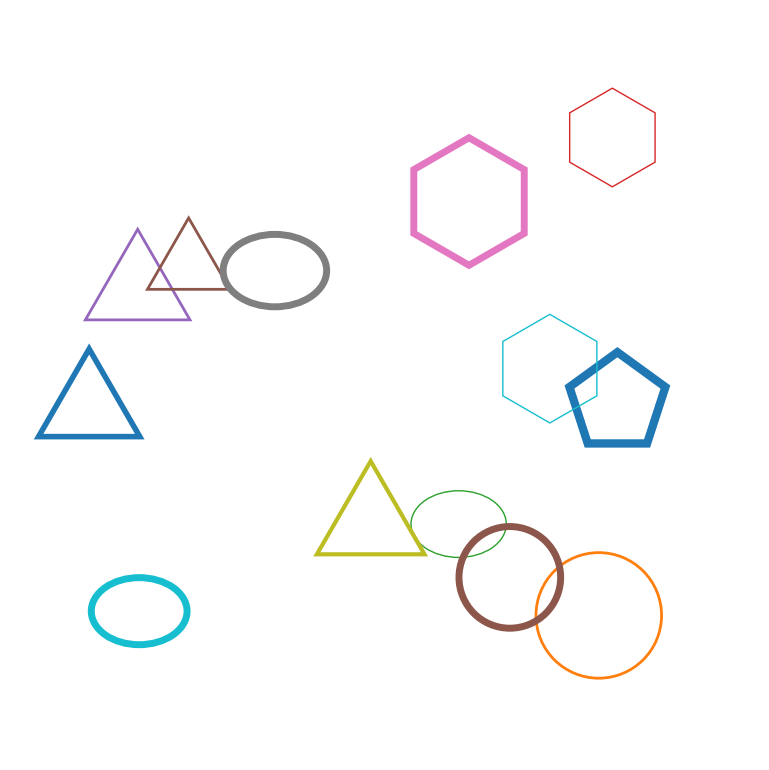[{"shape": "pentagon", "thickness": 3, "radius": 0.33, "center": [0.802, 0.477]}, {"shape": "triangle", "thickness": 2, "radius": 0.38, "center": [0.116, 0.471]}, {"shape": "circle", "thickness": 1, "radius": 0.41, "center": [0.778, 0.201]}, {"shape": "oval", "thickness": 0.5, "radius": 0.31, "center": [0.596, 0.319]}, {"shape": "hexagon", "thickness": 0.5, "radius": 0.32, "center": [0.795, 0.821]}, {"shape": "triangle", "thickness": 1, "radius": 0.39, "center": [0.179, 0.624]}, {"shape": "triangle", "thickness": 1, "radius": 0.31, "center": [0.245, 0.655]}, {"shape": "circle", "thickness": 2.5, "radius": 0.33, "center": [0.662, 0.25]}, {"shape": "hexagon", "thickness": 2.5, "radius": 0.41, "center": [0.609, 0.738]}, {"shape": "oval", "thickness": 2.5, "radius": 0.34, "center": [0.357, 0.649]}, {"shape": "triangle", "thickness": 1.5, "radius": 0.4, "center": [0.481, 0.32]}, {"shape": "hexagon", "thickness": 0.5, "radius": 0.35, "center": [0.714, 0.521]}, {"shape": "oval", "thickness": 2.5, "radius": 0.31, "center": [0.181, 0.206]}]